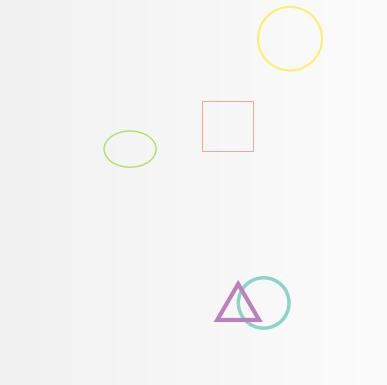[{"shape": "circle", "thickness": 2.5, "radius": 0.33, "center": [0.68, 0.213]}, {"shape": "square", "thickness": 0.5, "radius": 0.33, "center": [0.588, 0.673]}, {"shape": "oval", "thickness": 1, "radius": 0.34, "center": [0.336, 0.613]}, {"shape": "triangle", "thickness": 3, "radius": 0.31, "center": [0.615, 0.2]}, {"shape": "circle", "thickness": 1.5, "radius": 0.41, "center": [0.748, 0.899]}]